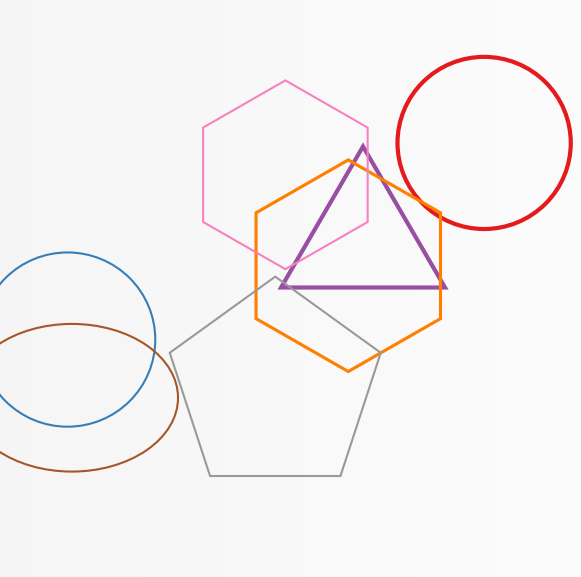[{"shape": "circle", "thickness": 2, "radius": 0.75, "center": [0.833, 0.752]}, {"shape": "circle", "thickness": 1, "radius": 0.75, "center": [0.116, 0.411]}, {"shape": "triangle", "thickness": 2, "radius": 0.81, "center": [0.625, 0.583]}, {"shape": "hexagon", "thickness": 1.5, "radius": 0.92, "center": [0.599, 0.539]}, {"shape": "oval", "thickness": 1, "radius": 0.91, "center": [0.124, 0.31]}, {"shape": "hexagon", "thickness": 1, "radius": 0.82, "center": [0.491, 0.696]}, {"shape": "pentagon", "thickness": 1, "radius": 0.95, "center": [0.474, 0.329]}]